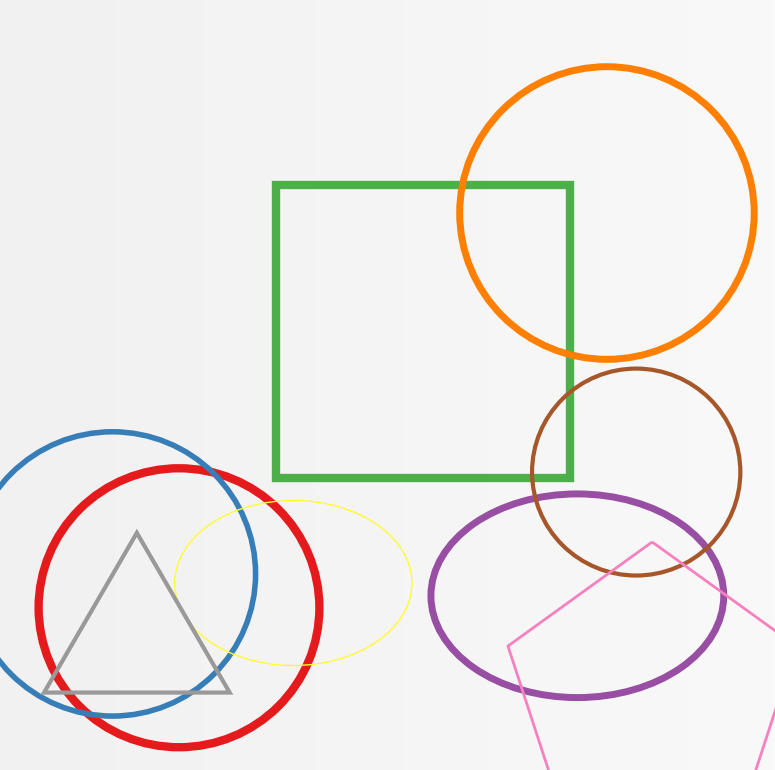[{"shape": "circle", "thickness": 3, "radius": 0.91, "center": [0.231, 0.211]}, {"shape": "circle", "thickness": 2, "radius": 0.92, "center": [0.145, 0.255]}, {"shape": "square", "thickness": 3, "radius": 0.95, "center": [0.546, 0.569]}, {"shape": "oval", "thickness": 2.5, "radius": 0.94, "center": [0.745, 0.226]}, {"shape": "circle", "thickness": 2.5, "radius": 0.95, "center": [0.783, 0.723]}, {"shape": "oval", "thickness": 0.5, "radius": 0.77, "center": [0.379, 0.243]}, {"shape": "circle", "thickness": 1.5, "radius": 0.67, "center": [0.821, 0.387]}, {"shape": "pentagon", "thickness": 1, "radius": 0.98, "center": [0.841, 0.1]}, {"shape": "triangle", "thickness": 1.5, "radius": 0.69, "center": [0.177, 0.17]}]